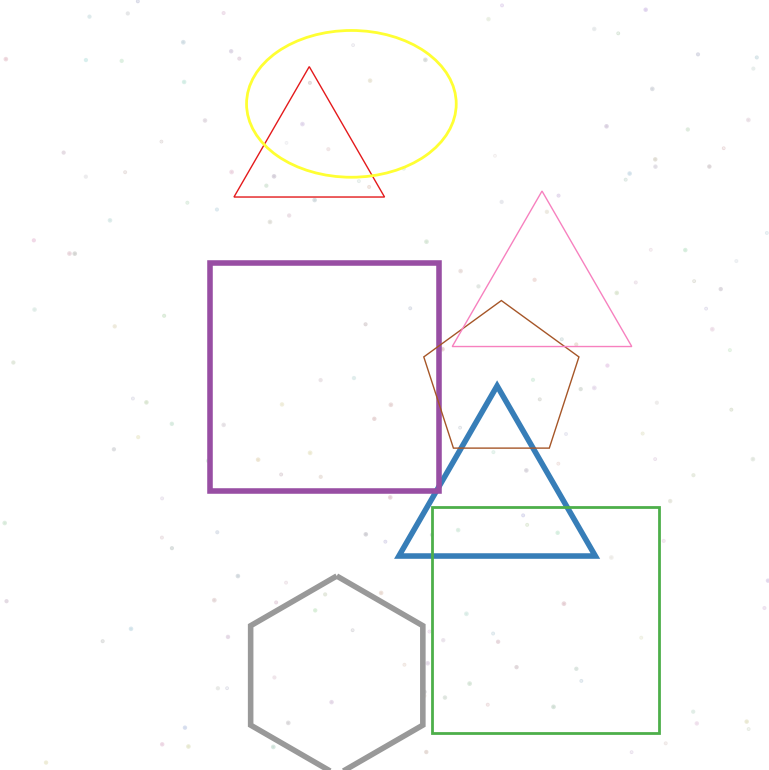[{"shape": "triangle", "thickness": 0.5, "radius": 0.56, "center": [0.402, 0.801]}, {"shape": "triangle", "thickness": 2, "radius": 0.74, "center": [0.646, 0.352]}, {"shape": "square", "thickness": 1, "radius": 0.74, "center": [0.709, 0.195]}, {"shape": "square", "thickness": 2, "radius": 0.74, "center": [0.421, 0.51]}, {"shape": "oval", "thickness": 1, "radius": 0.68, "center": [0.456, 0.865]}, {"shape": "pentagon", "thickness": 0.5, "radius": 0.53, "center": [0.651, 0.504]}, {"shape": "triangle", "thickness": 0.5, "radius": 0.67, "center": [0.704, 0.617]}, {"shape": "hexagon", "thickness": 2, "radius": 0.65, "center": [0.437, 0.123]}]